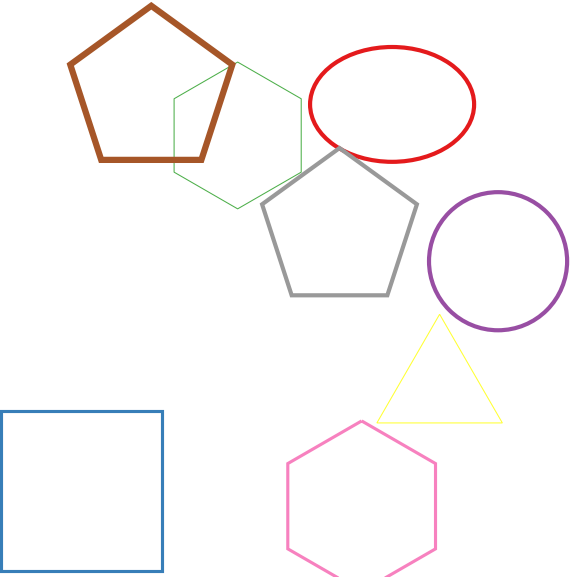[{"shape": "oval", "thickness": 2, "radius": 0.71, "center": [0.679, 0.818]}, {"shape": "square", "thickness": 1.5, "radius": 0.69, "center": [0.141, 0.149]}, {"shape": "hexagon", "thickness": 0.5, "radius": 0.64, "center": [0.412, 0.765]}, {"shape": "circle", "thickness": 2, "radius": 0.6, "center": [0.862, 0.547]}, {"shape": "triangle", "thickness": 0.5, "radius": 0.63, "center": [0.761, 0.33]}, {"shape": "pentagon", "thickness": 3, "radius": 0.74, "center": [0.262, 0.842]}, {"shape": "hexagon", "thickness": 1.5, "radius": 0.74, "center": [0.626, 0.123]}, {"shape": "pentagon", "thickness": 2, "radius": 0.7, "center": [0.588, 0.602]}]